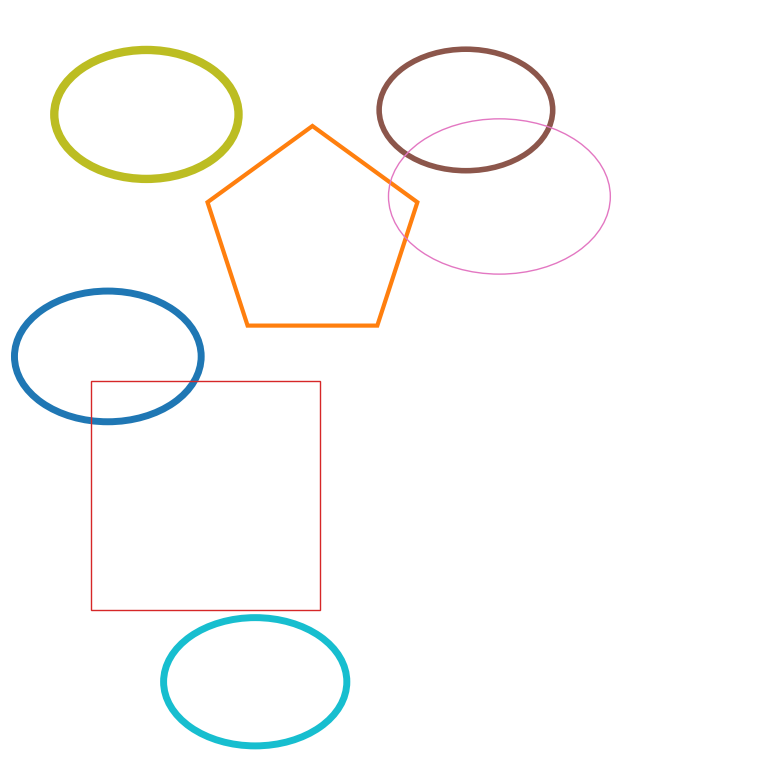[{"shape": "oval", "thickness": 2.5, "radius": 0.61, "center": [0.14, 0.537]}, {"shape": "pentagon", "thickness": 1.5, "radius": 0.72, "center": [0.406, 0.693]}, {"shape": "square", "thickness": 0.5, "radius": 0.74, "center": [0.267, 0.357]}, {"shape": "oval", "thickness": 2, "radius": 0.56, "center": [0.605, 0.857]}, {"shape": "oval", "thickness": 0.5, "radius": 0.72, "center": [0.649, 0.745]}, {"shape": "oval", "thickness": 3, "radius": 0.6, "center": [0.19, 0.851]}, {"shape": "oval", "thickness": 2.5, "radius": 0.59, "center": [0.331, 0.115]}]